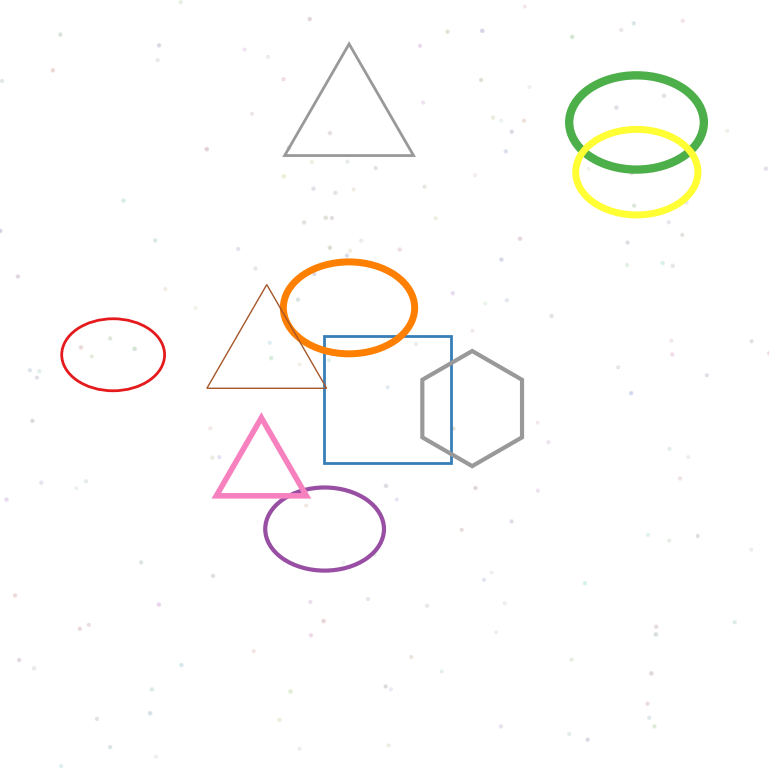[{"shape": "oval", "thickness": 1, "radius": 0.33, "center": [0.147, 0.539]}, {"shape": "square", "thickness": 1, "radius": 0.41, "center": [0.503, 0.481]}, {"shape": "oval", "thickness": 3, "radius": 0.44, "center": [0.827, 0.841]}, {"shape": "oval", "thickness": 1.5, "radius": 0.39, "center": [0.422, 0.313]}, {"shape": "oval", "thickness": 2.5, "radius": 0.43, "center": [0.453, 0.6]}, {"shape": "oval", "thickness": 2.5, "radius": 0.4, "center": [0.827, 0.776]}, {"shape": "triangle", "thickness": 0.5, "radius": 0.45, "center": [0.346, 0.541]}, {"shape": "triangle", "thickness": 2, "radius": 0.34, "center": [0.339, 0.39]}, {"shape": "triangle", "thickness": 1, "radius": 0.48, "center": [0.453, 0.846]}, {"shape": "hexagon", "thickness": 1.5, "radius": 0.37, "center": [0.613, 0.469]}]